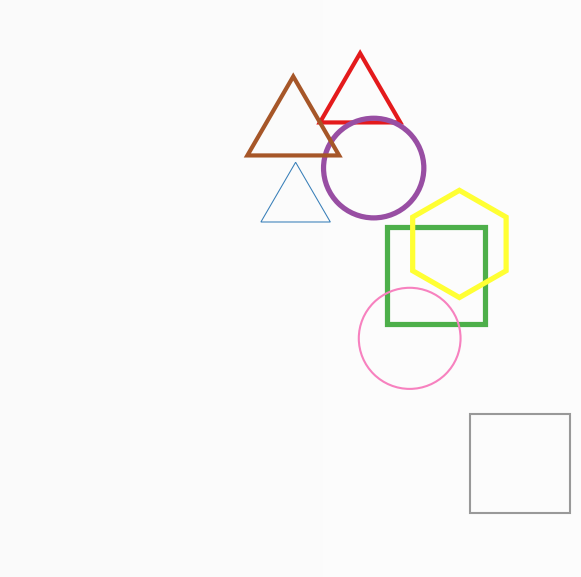[{"shape": "triangle", "thickness": 2, "radius": 0.4, "center": [0.62, 0.827]}, {"shape": "triangle", "thickness": 0.5, "radius": 0.34, "center": [0.509, 0.649]}, {"shape": "square", "thickness": 2.5, "radius": 0.42, "center": [0.75, 0.521]}, {"shape": "circle", "thickness": 2.5, "radius": 0.43, "center": [0.643, 0.708]}, {"shape": "hexagon", "thickness": 2.5, "radius": 0.46, "center": [0.79, 0.577]}, {"shape": "triangle", "thickness": 2, "radius": 0.46, "center": [0.505, 0.776]}, {"shape": "circle", "thickness": 1, "radius": 0.44, "center": [0.705, 0.413]}, {"shape": "square", "thickness": 1, "radius": 0.43, "center": [0.894, 0.196]}]